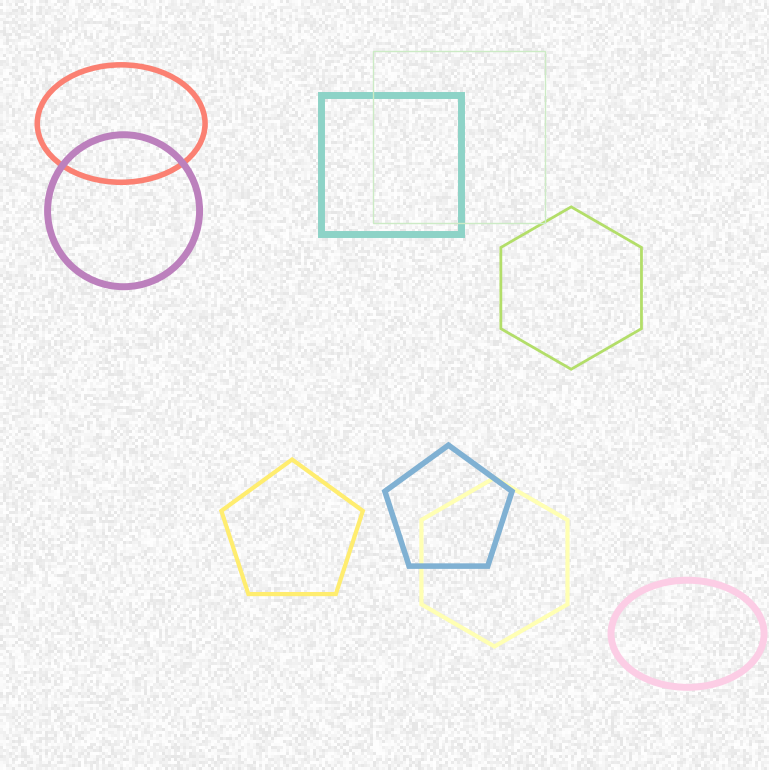[{"shape": "square", "thickness": 2.5, "radius": 0.45, "center": [0.508, 0.787]}, {"shape": "hexagon", "thickness": 1.5, "radius": 0.55, "center": [0.642, 0.27]}, {"shape": "oval", "thickness": 2, "radius": 0.54, "center": [0.157, 0.84]}, {"shape": "pentagon", "thickness": 2, "radius": 0.43, "center": [0.582, 0.335]}, {"shape": "hexagon", "thickness": 1, "radius": 0.53, "center": [0.742, 0.626]}, {"shape": "oval", "thickness": 2.5, "radius": 0.5, "center": [0.893, 0.177]}, {"shape": "circle", "thickness": 2.5, "radius": 0.49, "center": [0.16, 0.726]}, {"shape": "square", "thickness": 0.5, "radius": 0.56, "center": [0.596, 0.822]}, {"shape": "pentagon", "thickness": 1.5, "radius": 0.48, "center": [0.379, 0.307]}]